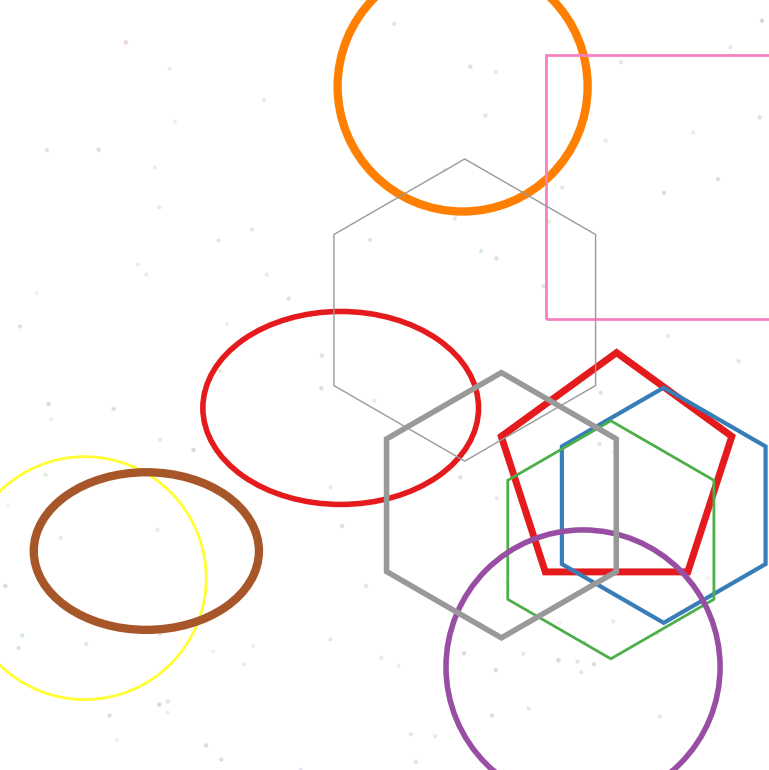[{"shape": "pentagon", "thickness": 2.5, "radius": 0.79, "center": [0.801, 0.385]}, {"shape": "oval", "thickness": 2, "radius": 0.9, "center": [0.442, 0.47]}, {"shape": "hexagon", "thickness": 1.5, "radius": 0.76, "center": [0.862, 0.344]}, {"shape": "hexagon", "thickness": 1, "radius": 0.77, "center": [0.793, 0.299]}, {"shape": "circle", "thickness": 2, "radius": 0.89, "center": [0.757, 0.134]}, {"shape": "circle", "thickness": 3, "radius": 0.81, "center": [0.601, 0.888]}, {"shape": "circle", "thickness": 1, "radius": 0.79, "center": [0.11, 0.249]}, {"shape": "oval", "thickness": 3, "radius": 0.73, "center": [0.19, 0.284]}, {"shape": "square", "thickness": 1, "radius": 0.86, "center": [0.88, 0.757]}, {"shape": "hexagon", "thickness": 0.5, "radius": 0.98, "center": [0.604, 0.597]}, {"shape": "hexagon", "thickness": 2, "radius": 0.86, "center": [0.651, 0.344]}]